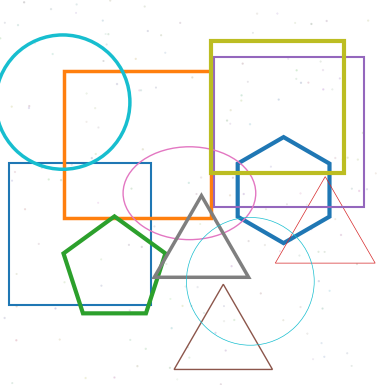[{"shape": "hexagon", "thickness": 3, "radius": 0.69, "center": [0.737, 0.506]}, {"shape": "square", "thickness": 1.5, "radius": 0.92, "center": [0.208, 0.393]}, {"shape": "square", "thickness": 2.5, "radius": 0.95, "center": [0.357, 0.624]}, {"shape": "pentagon", "thickness": 3, "radius": 0.7, "center": [0.297, 0.299]}, {"shape": "triangle", "thickness": 0.5, "radius": 0.75, "center": [0.845, 0.391]}, {"shape": "square", "thickness": 1.5, "radius": 0.98, "center": [0.75, 0.657]}, {"shape": "triangle", "thickness": 1, "radius": 0.74, "center": [0.58, 0.114]}, {"shape": "oval", "thickness": 1, "radius": 0.86, "center": [0.492, 0.498]}, {"shape": "triangle", "thickness": 2.5, "radius": 0.71, "center": [0.523, 0.35]}, {"shape": "square", "thickness": 3, "radius": 0.86, "center": [0.721, 0.722]}, {"shape": "circle", "thickness": 2.5, "radius": 0.87, "center": [0.163, 0.735]}, {"shape": "circle", "thickness": 0.5, "radius": 0.83, "center": [0.65, 0.269]}]